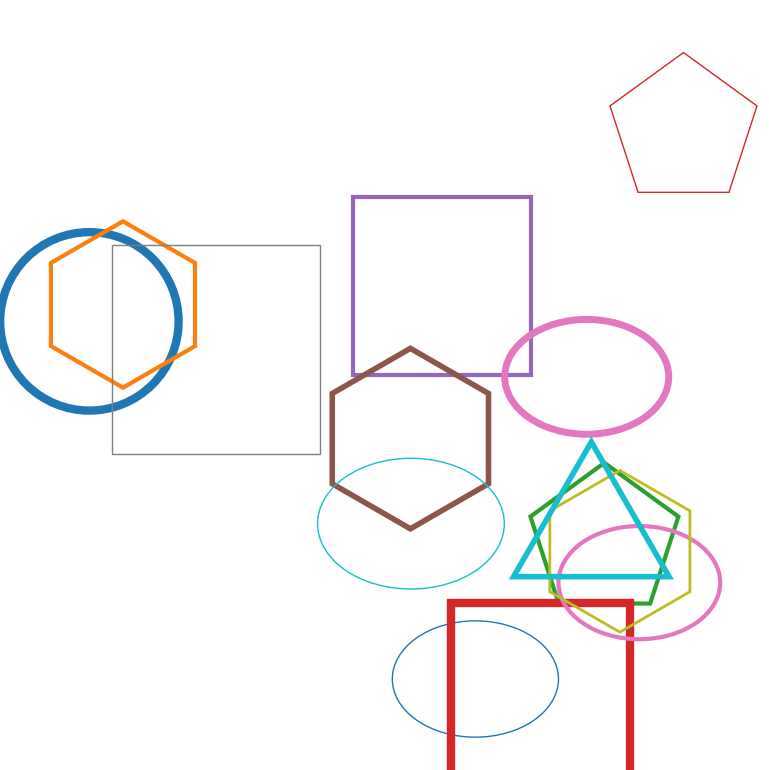[{"shape": "oval", "thickness": 0.5, "radius": 0.54, "center": [0.617, 0.118]}, {"shape": "circle", "thickness": 3, "radius": 0.58, "center": [0.116, 0.583]}, {"shape": "hexagon", "thickness": 1.5, "radius": 0.54, "center": [0.16, 0.605]}, {"shape": "pentagon", "thickness": 1.5, "radius": 0.51, "center": [0.785, 0.298]}, {"shape": "pentagon", "thickness": 0.5, "radius": 0.5, "center": [0.888, 0.831]}, {"shape": "square", "thickness": 3, "radius": 0.58, "center": [0.702, 0.101]}, {"shape": "square", "thickness": 1.5, "radius": 0.58, "center": [0.574, 0.628]}, {"shape": "hexagon", "thickness": 2, "radius": 0.59, "center": [0.533, 0.43]}, {"shape": "oval", "thickness": 1.5, "radius": 0.52, "center": [0.83, 0.243]}, {"shape": "oval", "thickness": 2.5, "radius": 0.53, "center": [0.762, 0.511]}, {"shape": "square", "thickness": 0.5, "radius": 0.68, "center": [0.28, 0.546]}, {"shape": "hexagon", "thickness": 1, "radius": 0.53, "center": [0.805, 0.284]}, {"shape": "triangle", "thickness": 2, "radius": 0.58, "center": [0.768, 0.309]}, {"shape": "oval", "thickness": 0.5, "radius": 0.61, "center": [0.534, 0.32]}]